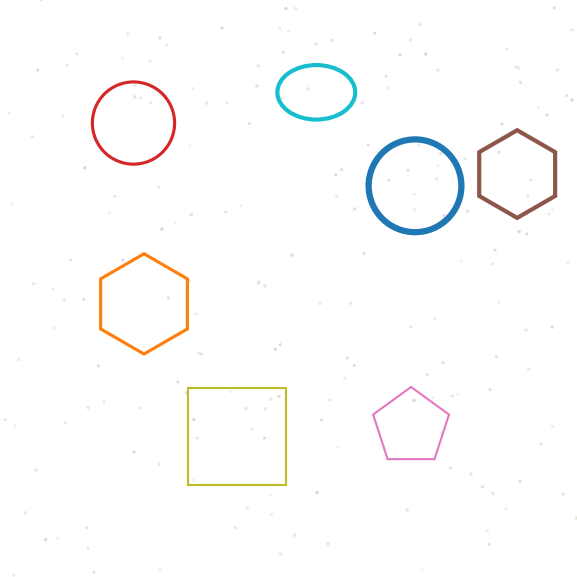[{"shape": "circle", "thickness": 3, "radius": 0.4, "center": [0.719, 0.677]}, {"shape": "hexagon", "thickness": 1.5, "radius": 0.43, "center": [0.249, 0.473]}, {"shape": "circle", "thickness": 1.5, "radius": 0.36, "center": [0.231, 0.786]}, {"shape": "hexagon", "thickness": 2, "radius": 0.38, "center": [0.896, 0.698]}, {"shape": "pentagon", "thickness": 1, "radius": 0.35, "center": [0.712, 0.26]}, {"shape": "square", "thickness": 1, "radius": 0.42, "center": [0.41, 0.243]}, {"shape": "oval", "thickness": 2, "radius": 0.34, "center": [0.548, 0.839]}]